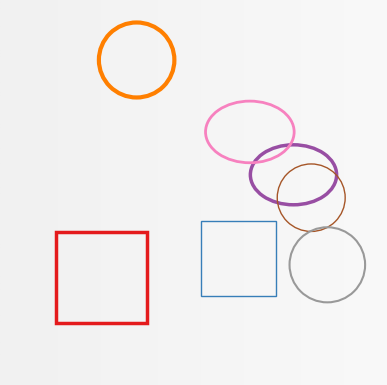[{"shape": "square", "thickness": 2.5, "radius": 0.59, "center": [0.263, 0.279]}, {"shape": "square", "thickness": 1, "radius": 0.49, "center": [0.616, 0.329]}, {"shape": "oval", "thickness": 2.5, "radius": 0.56, "center": [0.757, 0.546]}, {"shape": "circle", "thickness": 3, "radius": 0.49, "center": [0.353, 0.844]}, {"shape": "circle", "thickness": 1, "radius": 0.44, "center": [0.803, 0.486]}, {"shape": "oval", "thickness": 2, "radius": 0.57, "center": [0.645, 0.657]}, {"shape": "circle", "thickness": 1.5, "radius": 0.49, "center": [0.845, 0.312]}]